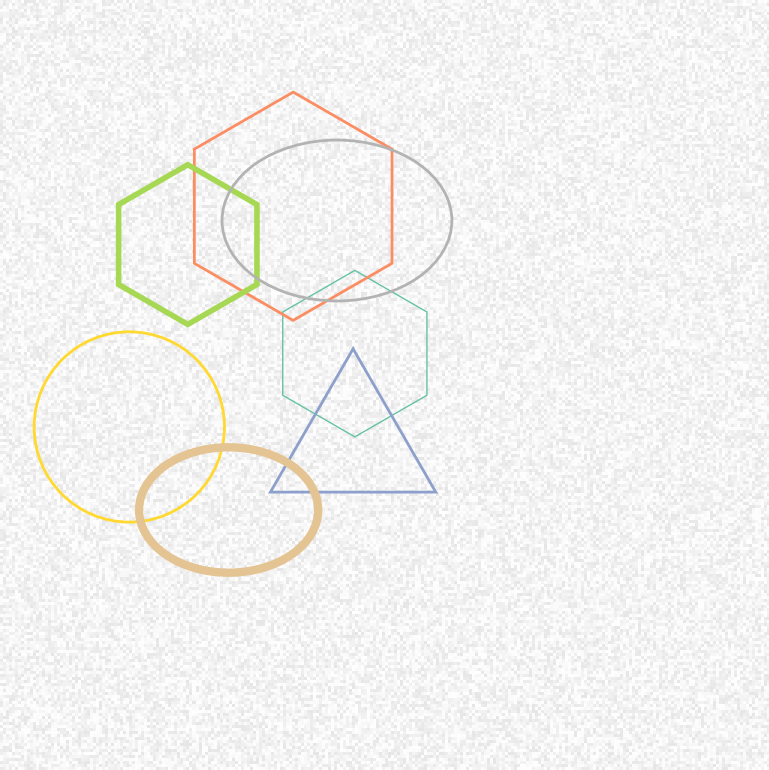[{"shape": "hexagon", "thickness": 0.5, "radius": 0.54, "center": [0.461, 0.541]}, {"shape": "hexagon", "thickness": 1, "radius": 0.74, "center": [0.381, 0.732]}, {"shape": "triangle", "thickness": 1, "radius": 0.62, "center": [0.459, 0.423]}, {"shape": "hexagon", "thickness": 2, "radius": 0.52, "center": [0.244, 0.682]}, {"shape": "circle", "thickness": 1, "radius": 0.62, "center": [0.168, 0.445]}, {"shape": "oval", "thickness": 3, "radius": 0.58, "center": [0.297, 0.338]}, {"shape": "oval", "thickness": 1, "radius": 0.75, "center": [0.438, 0.714]}]